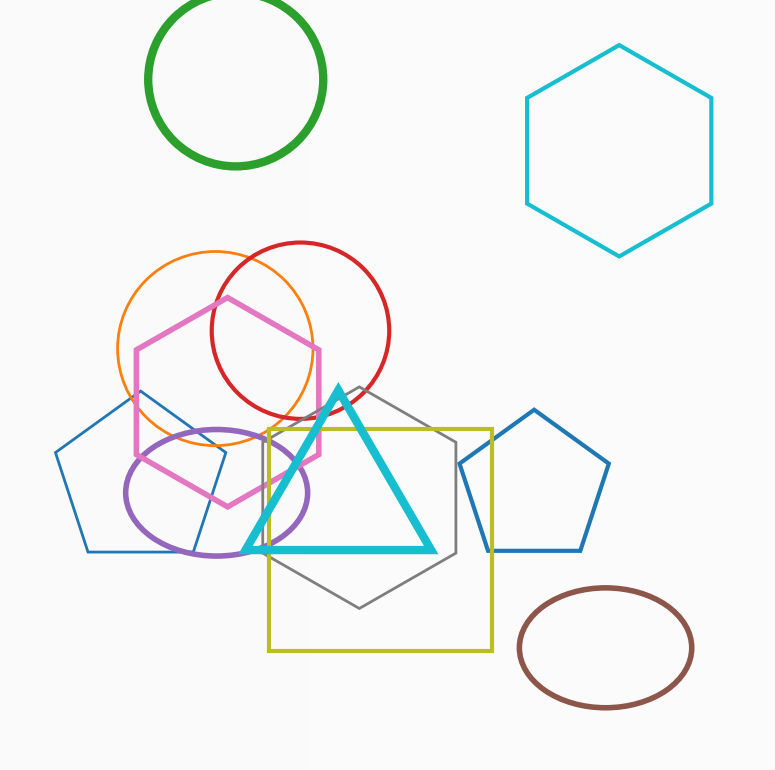[{"shape": "pentagon", "thickness": 1.5, "radius": 0.51, "center": [0.689, 0.367]}, {"shape": "pentagon", "thickness": 1, "radius": 0.58, "center": [0.181, 0.377]}, {"shape": "circle", "thickness": 1, "radius": 0.63, "center": [0.278, 0.547]}, {"shape": "circle", "thickness": 3, "radius": 0.56, "center": [0.304, 0.897]}, {"shape": "circle", "thickness": 1.5, "radius": 0.57, "center": [0.388, 0.571]}, {"shape": "oval", "thickness": 2, "radius": 0.59, "center": [0.28, 0.36]}, {"shape": "oval", "thickness": 2, "radius": 0.56, "center": [0.781, 0.159]}, {"shape": "hexagon", "thickness": 2, "radius": 0.68, "center": [0.294, 0.478]}, {"shape": "hexagon", "thickness": 1, "radius": 0.72, "center": [0.464, 0.354]}, {"shape": "square", "thickness": 1.5, "radius": 0.72, "center": [0.491, 0.299]}, {"shape": "hexagon", "thickness": 1.5, "radius": 0.69, "center": [0.799, 0.804]}, {"shape": "triangle", "thickness": 3, "radius": 0.69, "center": [0.437, 0.355]}]